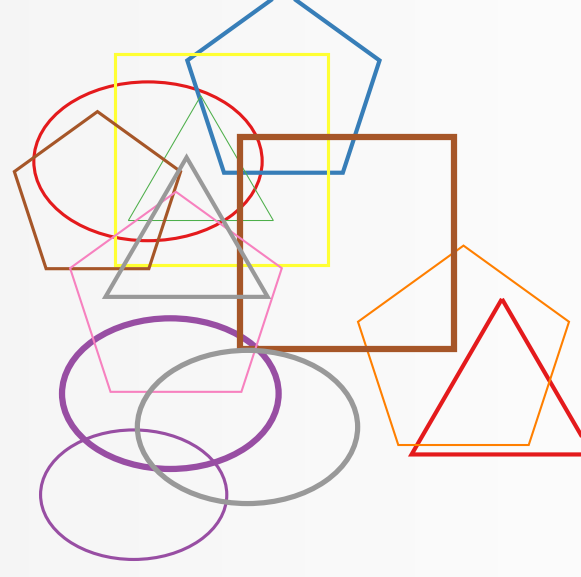[{"shape": "oval", "thickness": 1.5, "radius": 0.98, "center": [0.255, 0.72]}, {"shape": "triangle", "thickness": 2, "radius": 0.9, "center": [0.864, 0.302]}, {"shape": "pentagon", "thickness": 2, "radius": 0.87, "center": [0.488, 0.841]}, {"shape": "triangle", "thickness": 0.5, "radius": 0.72, "center": [0.346, 0.689]}, {"shape": "oval", "thickness": 1.5, "radius": 0.8, "center": [0.23, 0.143]}, {"shape": "oval", "thickness": 3, "radius": 0.93, "center": [0.293, 0.318]}, {"shape": "pentagon", "thickness": 1, "radius": 0.95, "center": [0.797, 0.383]}, {"shape": "square", "thickness": 1.5, "radius": 0.91, "center": [0.381, 0.723]}, {"shape": "square", "thickness": 3, "radius": 0.92, "center": [0.597, 0.579]}, {"shape": "pentagon", "thickness": 1.5, "radius": 0.75, "center": [0.168, 0.656]}, {"shape": "pentagon", "thickness": 1, "radius": 0.96, "center": [0.303, 0.476]}, {"shape": "oval", "thickness": 2.5, "radius": 0.95, "center": [0.426, 0.26]}, {"shape": "triangle", "thickness": 2, "radius": 0.81, "center": [0.321, 0.566]}]